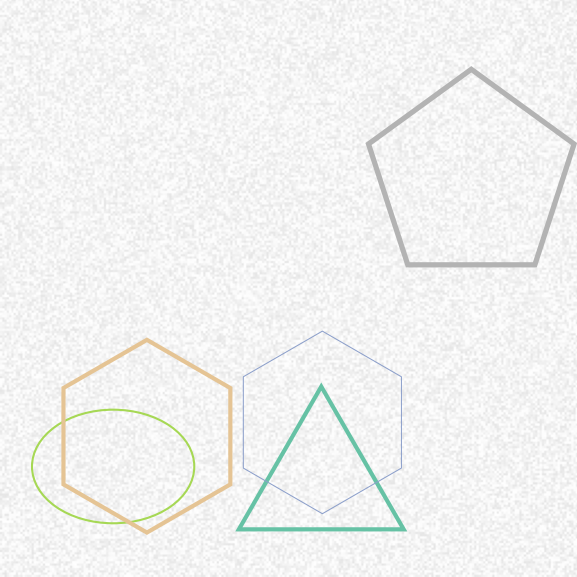[{"shape": "triangle", "thickness": 2, "radius": 0.82, "center": [0.556, 0.165]}, {"shape": "hexagon", "thickness": 0.5, "radius": 0.79, "center": [0.558, 0.268]}, {"shape": "oval", "thickness": 1, "radius": 0.7, "center": [0.196, 0.191]}, {"shape": "hexagon", "thickness": 2, "radius": 0.83, "center": [0.254, 0.244]}, {"shape": "pentagon", "thickness": 2.5, "radius": 0.94, "center": [0.816, 0.692]}]